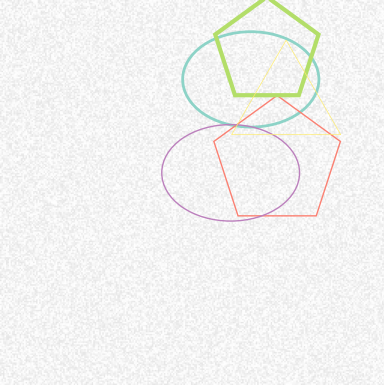[{"shape": "oval", "thickness": 2, "radius": 0.88, "center": [0.651, 0.794]}, {"shape": "pentagon", "thickness": 1, "radius": 0.86, "center": [0.72, 0.579]}, {"shape": "pentagon", "thickness": 3, "radius": 0.71, "center": [0.693, 0.867]}, {"shape": "oval", "thickness": 1, "radius": 0.89, "center": [0.599, 0.551]}, {"shape": "triangle", "thickness": 0.5, "radius": 0.82, "center": [0.743, 0.732]}]